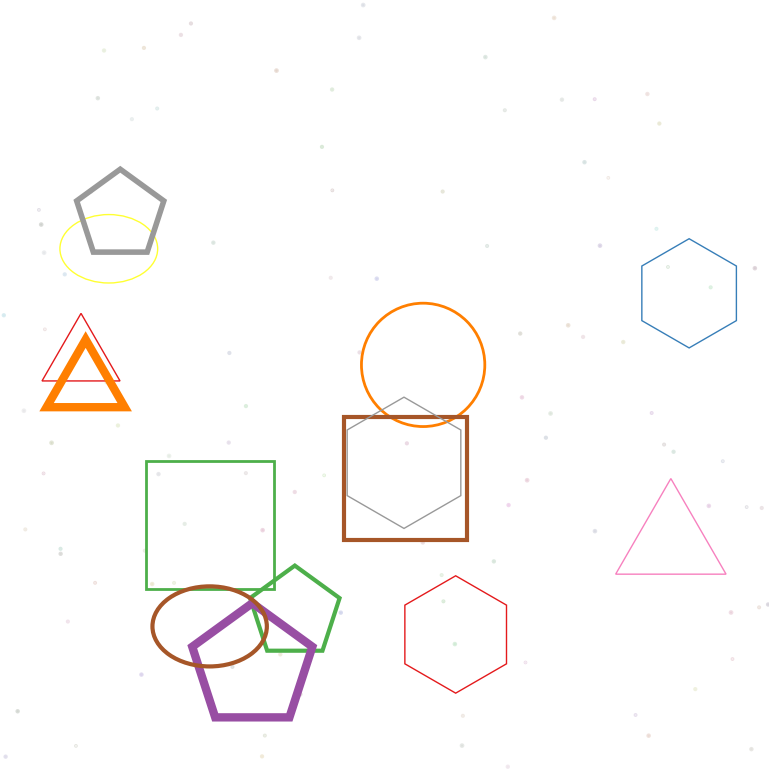[{"shape": "triangle", "thickness": 0.5, "radius": 0.29, "center": [0.105, 0.535]}, {"shape": "hexagon", "thickness": 0.5, "radius": 0.38, "center": [0.592, 0.176]}, {"shape": "hexagon", "thickness": 0.5, "radius": 0.35, "center": [0.895, 0.619]}, {"shape": "square", "thickness": 1, "radius": 0.42, "center": [0.273, 0.318]}, {"shape": "pentagon", "thickness": 1.5, "radius": 0.31, "center": [0.383, 0.204]}, {"shape": "pentagon", "thickness": 3, "radius": 0.41, "center": [0.328, 0.135]}, {"shape": "circle", "thickness": 1, "radius": 0.4, "center": [0.55, 0.526]}, {"shape": "triangle", "thickness": 3, "radius": 0.29, "center": [0.111, 0.5]}, {"shape": "oval", "thickness": 0.5, "radius": 0.32, "center": [0.141, 0.677]}, {"shape": "oval", "thickness": 1.5, "radius": 0.37, "center": [0.272, 0.187]}, {"shape": "square", "thickness": 1.5, "radius": 0.4, "center": [0.527, 0.379]}, {"shape": "triangle", "thickness": 0.5, "radius": 0.41, "center": [0.871, 0.296]}, {"shape": "hexagon", "thickness": 0.5, "radius": 0.43, "center": [0.525, 0.399]}, {"shape": "pentagon", "thickness": 2, "radius": 0.3, "center": [0.156, 0.721]}]